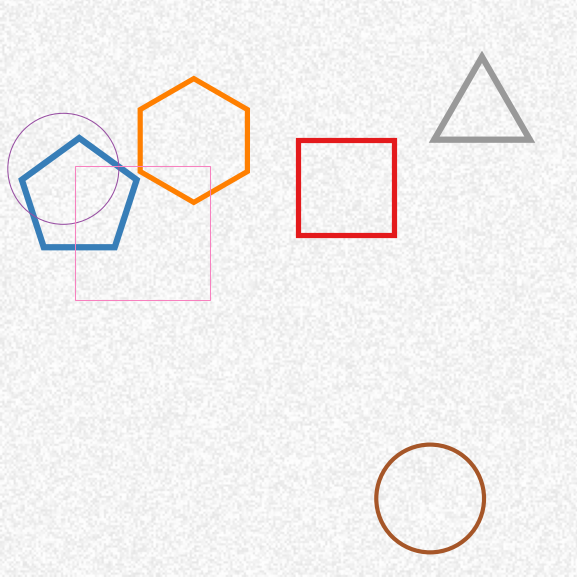[{"shape": "square", "thickness": 2.5, "radius": 0.41, "center": [0.599, 0.675]}, {"shape": "pentagon", "thickness": 3, "radius": 0.52, "center": [0.137, 0.656]}, {"shape": "circle", "thickness": 0.5, "radius": 0.48, "center": [0.11, 0.707]}, {"shape": "hexagon", "thickness": 2.5, "radius": 0.54, "center": [0.336, 0.756]}, {"shape": "circle", "thickness": 2, "radius": 0.47, "center": [0.745, 0.136]}, {"shape": "square", "thickness": 0.5, "radius": 0.58, "center": [0.247, 0.595]}, {"shape": "triangle", "thickness": 3, "radius": 0.48, "center": [0.835, 0.805]}]